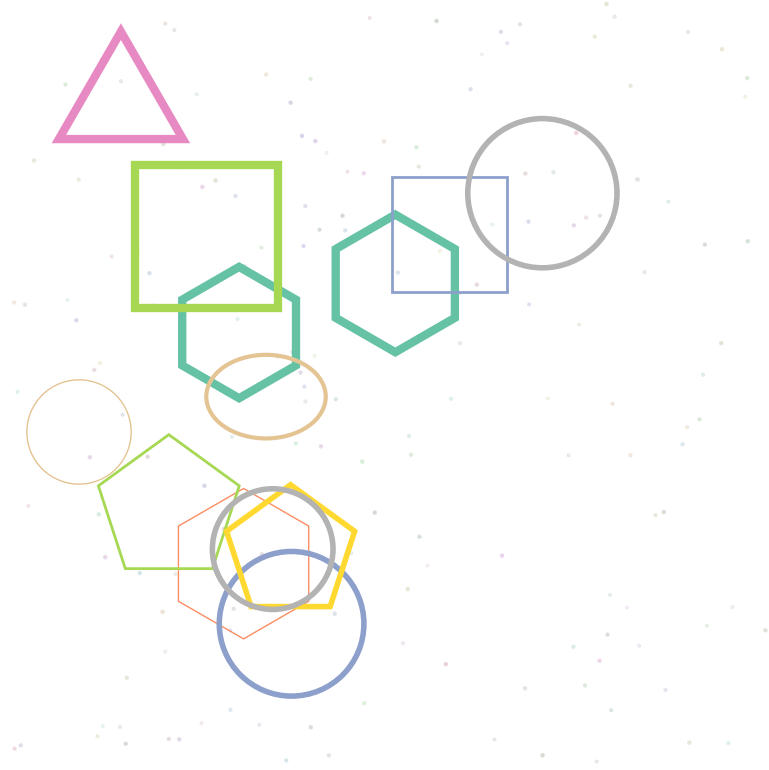[{"shape": "hexagon", "thickness": 3, "radius": 0.45, "center": [0.513, 0.632]}, {"shape": "hexagon", "thickness": 3, "radius": 0.43, "center": [0.311, 0.568]}, {"shape": "hexagon", "thickness": 0.5, "radius": 0.49, "center": [0.316, 0.268]}, {"shape": "circle", "thickness": 2, "radius": 0.47, "center": [0.379, 0.19]}, {"shape": "square", "thickness": 1, "radius": 0.37, "center": [0.584, 0.695]}, {"shape": "triangle", "thickness": 3, "radius": 0.47, "center": [0.157, 0.866]}, {"shape": "pentagon", "thickness": 1, "radius": 0.48, "center": [0.219, 0.339]}, {"shape": "square", "thickness": 3, "radius": 0.46, "center": [0.268, 0.693]}, {"shape": "pentagon", "thickness": 2, "radius": 0.44, "center": [0.377, 0.283]}, {"shape": "oval", "thickness": 1.5, "radius": 0.39, "center": [0.345, 0.485]}, {"shape": "circle", "thickness": 0.5, "radius": 0.34, "center": [0.103, 0.439]}, {"shape": "circle", "thickness": 2, "radius": 0.39, "center": [0.354, 0.287]}, {"shape": "circle", "thickness": 2, "radius": 0.48, "center": [0.704, 0.749]}]